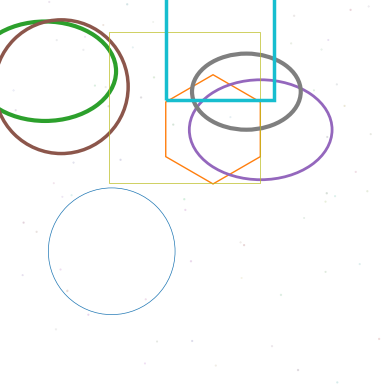[{"shape": "circle", "thickness": 0.5, "radius": 0.82, "center": [0.29, 0.347]}, {"shape": "hexagon", "thickness": 1, "radius": 0.71, "center": [0.553, 0.664]}, {"shape": "oval", "thickness": 3, "radius": 0.92, "center": [0.117, 0.815]}, {"shape": "oval", "thickness": 2, "radius": 0.93, "center": [0.677, 0.663]}, {"shape": "circle", "thickness": 2.5, "radius": 0.87, "center": [0.159, 0.775]}, {"shape": "oval", "thickness": 3, "radius": 0.71, "center": [0.64, 0.762]}, {"shape": "square", "thickness": 0.5, "radius": 0.98, "center": [0.48, 0.721]}, {"shape": "square", "thickness": 2.5, "radius": 0.7, "center": [0.571, 0.878]}]